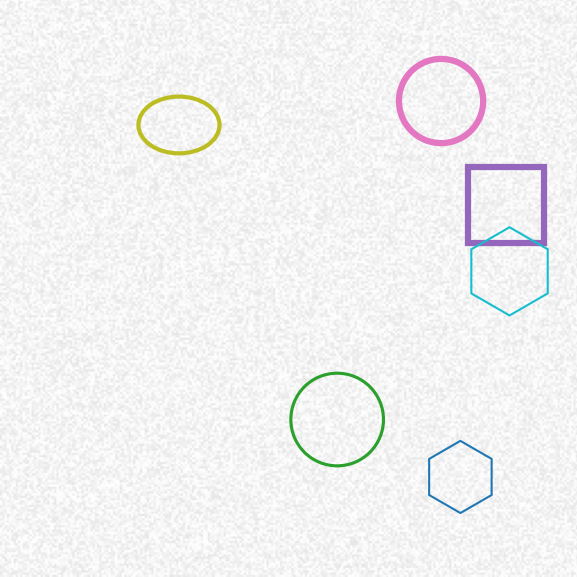[{"shape": "hexagon", "thickness": 1, "radius": 0.31, "center": [0.797, 0.173]}, {"shape": "circle", "thickness": 1.5, "radius": 0.4, "center": [0.584, 0.273]}, {"shape": "square", "thickness": 3, "radius": 0.33, "center": [0.877, 0.645]}, {"shape": "circle", "thickness": 3, "radius": 0.36, "center": [0.764, 0.824]}, {"shape": "oval", "thickness": 2, "radius": 0.35, "center": [0.31, 0.783]}, {"shape": "hexagon", "thickness": 1, "radius": 0.38, "center": [0.882, 0.529]}]